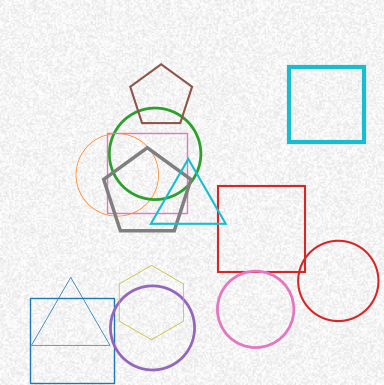[{"shape": "square", "thickness": 1, "radius": 0.55, "center": [0.186, 0.116]}, {"shape": "triangle", "thickness": 0.5, "radius": 0.59, "center": [0.184, 0.162]}, {"shape": "circle", "thickness": 0.5, "radius": 0.54, "center": [0.305, 0.546]}, {"shape": "circle", "thickness": 2, "radius": 0.59, "center": [0.403, 0.6]}, {"shape": "square", "thickness": 1.5, "radius": 0.56, "center": [0.679, 0.405]}, {"shape": "circle", "thickness": 1.5, "radius": 0.52, "center": [0.879, 0.27]}, {"shape": "circle", "thickness": 2, "radius": 0.55, "center": [0.396, 0.148]}, {"shape": "pentagon", "thickness": 1.5, "radius": 0.42, "center": [0.419, 0.749]}, {"shape": "square", "thickness": 1, "radius": 0.52, "center": [0.383, 0.55]}, {"shape": "circle", "thickness": 2, "radius": 0.5, "center": [0.664, 0.196]}, {"shape": "pentagon", "thickness": 2.5, "radius": 0.6, "center": [0.383, 0.497]}, {"shape": "hexagon", "thickness": 0.5, "radius": 0.48, "center": [0.393, 0.214]}, {"shape": "square", "thickness": 3, "radius": 0.49, "center": [0.847, 0.728]}, {"shape": "triangle", "thickness": 1.5, "radius": 0.56, "center": [0.489, 0.475]}]